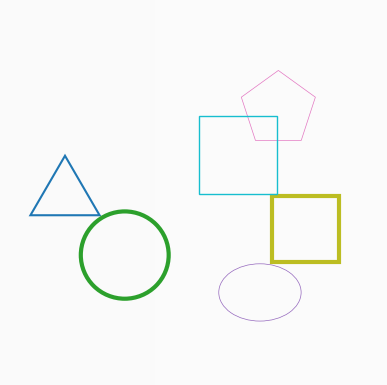[{"shape": "triangle", "thickness": 1.5, "radius": 0.52, "center": [0.168, 0.492]}, {"shape": "circle", "thickness": 3, "radius": 0.57, "center": [0.322, 0.337]}, {"shape": "oval", "thickness": 0.5, "radius": 0.53, "center": [0.671, 0.24]}, {"shape": "pentagon", "thickness": 0.5, "radius": 0.5, "center": [0.718, 0.717]}, {"shape": "square", "thickness": 3, "radius": 0.43, "center": [0.788, 0.406]}, {"shape": "square", "thickness": 1, "radius": 0.51, "center": [0.614, 0.597]}]